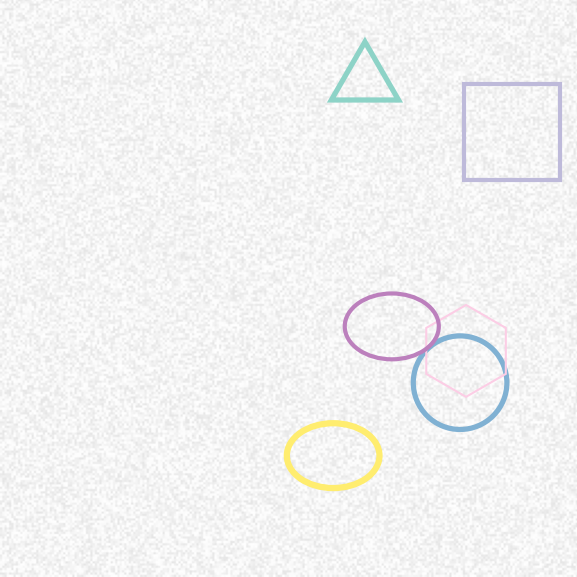[{"shape": "triangle", "thickness": 2.5, "radius": 0.34, "center": [0.632, 0.86]}, {"shape": "square", "thickness": 2, "radius": 0.42, "center": [0.886, 0.77]}, {"shape": "circle", "thickness": 2.5, "radius": 0.41, "center": [0.797, 0.336]}, {"shape": "hexagon", "thickness": 1, "radius": 0.4, "center": [0.807, 0.392]}, {"shape": "oval", "thickness": 2, "radius": 0.41, "center": [0.678, 0.434]}, {"shape": "oval", "thickness": 3, "radius": 0.4, "center": [0.577, 0.21]}]